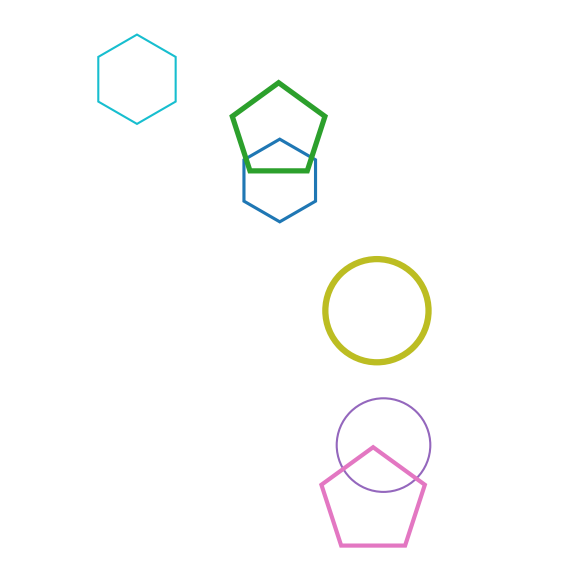[{"shape": "hexagon", "thickness": 1.5, "radius": 0.36, "center": [0.484, 0.687]}, {"shape": "pentagon", "thickness": 2.5, "radius": 0.42, "center": [0.482, 0.772]}, {"shape": "circle", "thickness": 1, "radius": 0.41, "center": [0.664, 0.228]}, {"shape": "pentagon", "thickness": 2, "radius": 0.47, "center": [0.646, 0.131]}, {"shape": "circle", "thickness": 3, "radius": 0.45, "center": [0.653, 0.461]}, {"shape": "hexagon", "thickness": 1, "radius": 0.39, "center": [0.237, 0.862]}]